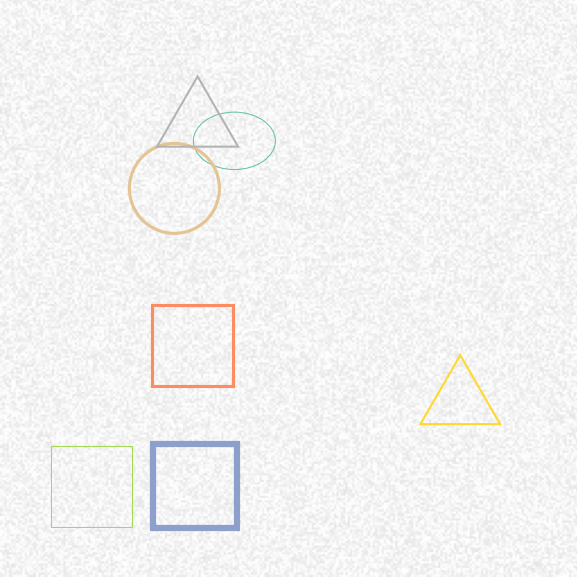[{"shape": "oval", "thickness": 0.5, "radius": 0.35, "center": [0.406, 0.755]}, {"shape": "square", "thickness": 1.5, "radius": 0.35, "center": [0.333, 0.401]}, {"shape": "square", "thickness": 3, "radius": 0.36, "center": [0.337, 0.157]}, {"shape": "square", "thickness": 0.5, "radius": 0.35, "center": [0.159, 0.156]}, {"shape": "triangle", "thickness": 1, "radius": 0.4, "center": [0.797, 0.305]}, {"shape": "circle", "thickness": 1.5, "radius": 0.39, "center": [0.302, 0.673]}, {"shape": "triangle", "thickness": 1, "radius": 0.41, "center": [0.342, 0.786]}]